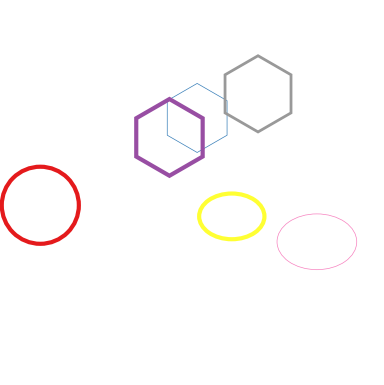[{"shape": "circle", "thickness": 3, "radius": 0.5, "center": [0.105, 0.467]}, {"shape": "hexagon", "thickness": 0.5, "radius": 0.45, "center": [0.512, 0.694]}, {"shape": "hexagon", "thickness": 3, "radius": 0.5, "center": [0.44, 0.643]}, {"shape": "oval", "thickness": 3, "radius": 0.42, "center": [0.602, 0.438]}, {"shape": "oval", "thickness": 0.5, "radius": 0.52, "center": [0.823, 0.372]}, {"shape": "hexagon", "thickness": 2, "radius": 0.49, "center": [0.67, 0.756]}]